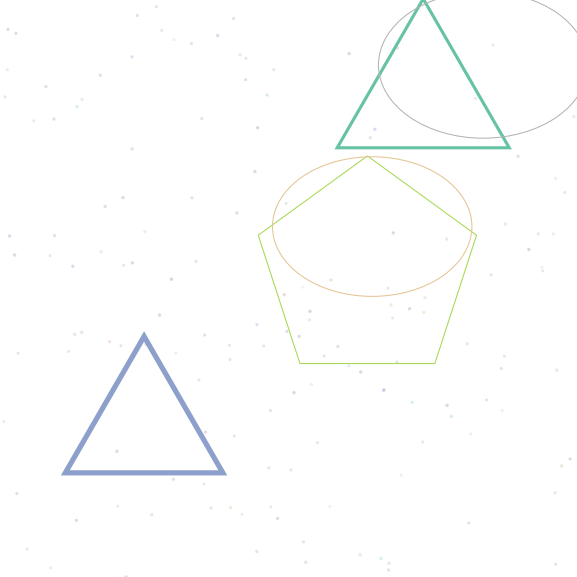[{"shape": "triangle", "thickness": 1.5, "radius": 0.86, "center": [0.733, 0.829]}, {"shape": "triangle", "thickness": 2.5, "radius": 0.79, "center": [0.249, 0.259]}, {"shape": "pentagon", "thickness": 0.5, "radius": 0.99, "center": [0.636, 0.53]}, {"shape": "oval", "thickness": 0.5, "radius": 0.86, "center": [0.644, 0.607]}, {"shape": "oval", "thickness": 0.5, "radius": 0.91, "center": [0.837, 0.887]}]